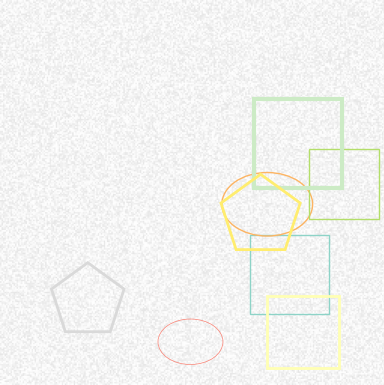[{"shape": "square", "thickness": 1, "radius": 0.51, "center": [0.752, 0.287]}, {"shape": "square", "thickness": 2, "radius": 0.47, "center": [0.787, 0.137]}, {"shape": "oval", "thickness": 0.5, "radius": 0.42, "center": [0.495, 0.112]}, {"shape": "oval", "thickness": 1, "radius": 0.59, "center": [0.694, 0.469]}, {"shape": "square", "thickness": 1, "radius": 0.46, "center": [0.892, 0.523]}, {"shape": "pentagon", "thickness": 2, "radius": 0.5, "center": [0.228, 0.219]}, {"shape": "square", "thickness": 3, "radius": 0.57, "center": [0.774, 0.628]}, {"shape": "pentagon", "thickness": 2, "radius": 0.54, "center": [0.677, 0.439]}]